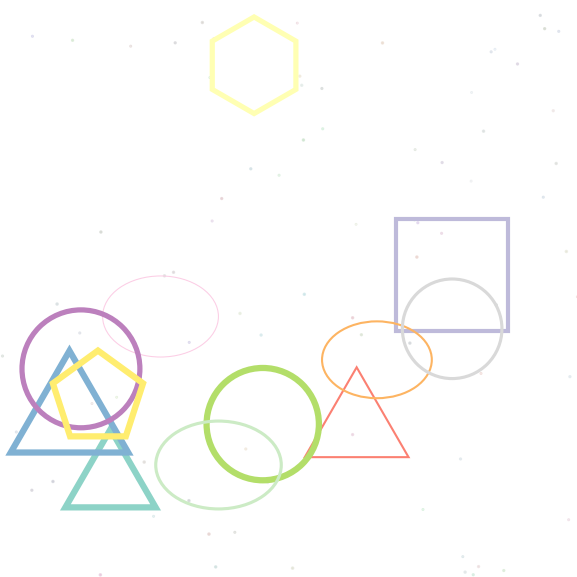[{"shape": "triangle", "thickness": 3, "radius": 0.45, "center": [0.191, 0.166]}, {"shape": "hexagon", "thickness": 2.5, "radius": 0.42, "center": [0.44, 0.886]}, {"shape": "square", "thickness": 2, "radius": 0.48, "center": [0.782, 0.523]}, {"shape": "triangle", "thickness": 1, "radius": 0.52, "center": [0.618, 0.259]}, {"shape": "triangle", "thickness": 3, "radius": 0.59, "center": [0.12, 0.274]}, {"shape": "oval", "thickness": 1, "radius": 0.48, "center": [0.653, 0.376]}, {"shape": "circle", "thickness": 3, "radius": 0.49, "center": [0.455, 0.265]}, {"shape": "oval", "thickness": 0.5, "radius": 0.5, "center": [0.278, 0.451]}, {"shape": "circle", "thickness": 1.5, "radius": 0.43, "center": [0.783, 0.43]}, {"shape": "circle", "thickness": 2.5, "radius": 0.51, "center": [0.14, 0.36]}, {"shape": "oval", "thickness": 1.5, "radius": 0.54, "center": [0.378, 0.194]}, {"shape": "pentagon", "thickness": 3, "radius": 0.41, "center": [0.17, 0.31]}]